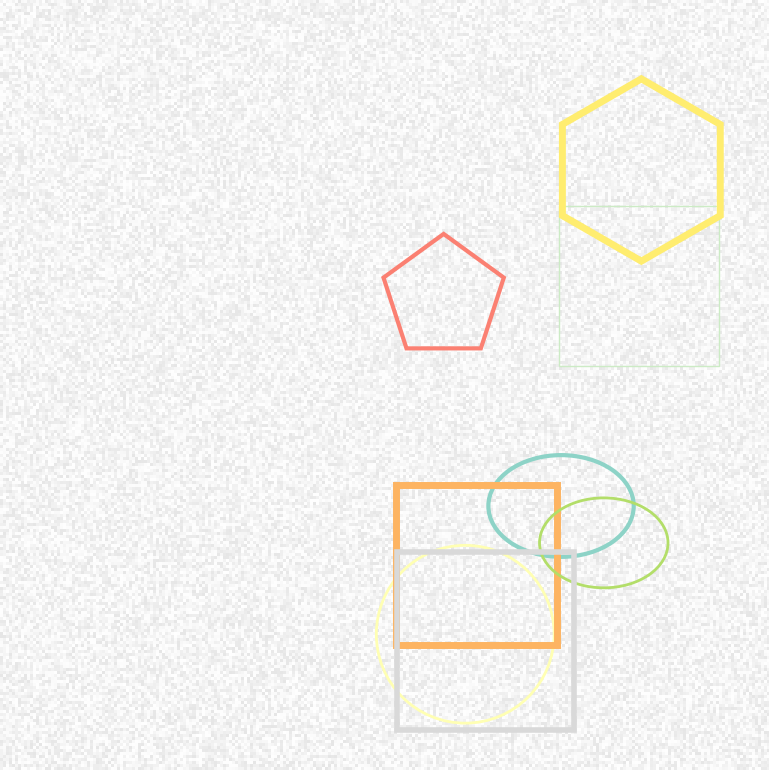[{"shape": "oval", "thickness": 1.5, "radius": 0.47, "center": [0.729, 0.343]}, {"shape": "circle", "thickness": 1, "radius": 0.58, "center": [0.604, 0.176]}, {"shape": "pentagon", "thickness": 1.5, "radius": 0.41, "center": [0.576, 0.614]}, {"shape": "square", "thickness": 2.5, "radius": 0.52, "center": [0.619, 0.266]}, {"shape": "oval", "thickness": 1, "radius": 0.42, "center": [0.784, 0.295]}, {"shape": "square", "thickness": 2, "radius": 0.58, "center": [0.63, 0.168]}, {"shape": "square", "thickness": 0.5, "radius": 0.52, "center": [0.829, 0.629]}, {"shape": "hexagon", "thickness": 2.5, "radius": 0.59, "center": [0.833, 0.779]}]